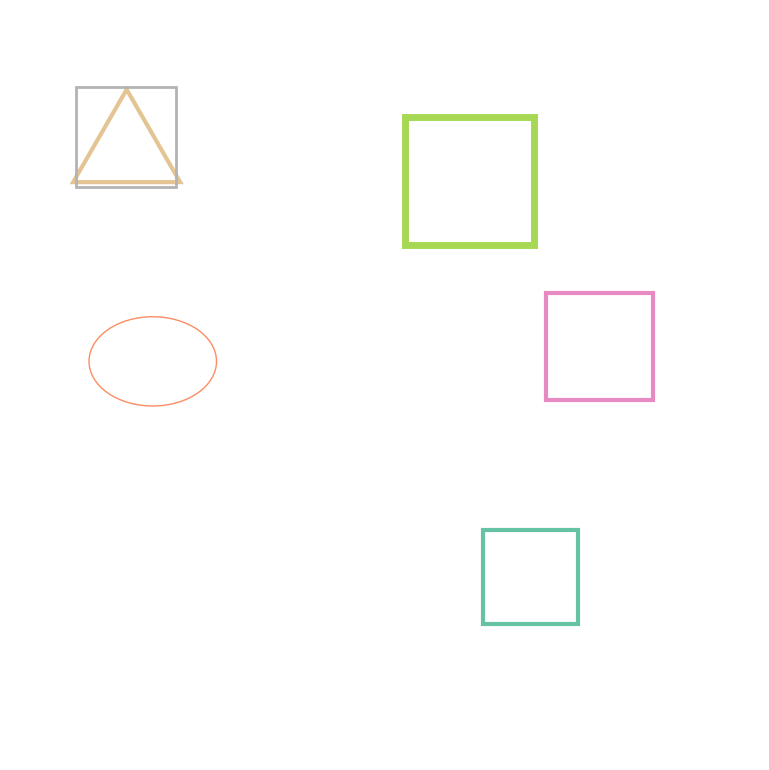[{"shape": "square", "thickness": 1.5, "radius": 0.31, "center": [0.689, 0.251]}, {"shape": "oval", "thickness": 0.5, "radius": 0.41, "center": [0.198, 0.531]}, {"shape": "square", "thickness": 1.5, "radius": 0.35, "center": [0.779, 0.549]}, {"shape": "square", "thickness": 2.5, "radius": 0.42, "center": [0.61, 0.765]}, {"shape": "triangle", "thickness": 1.5, "radius": 0.4, "center": [0.164, 0.804]}, {"shape": "square", "thickness": 1, "radius": 0.33, "center": [0.164, 0.822]}]